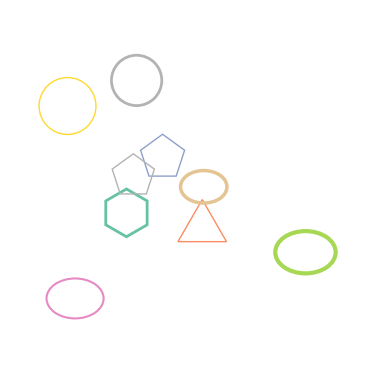[{"shape": "hexagon", "thickness": 2, "radius": 0.31, "center": [0.328, 0.447]}, {"shape": "triangle", "thickness": 1, "radius": 0.36, "center": [0.525, 0.409]}, {"shape": "pentagon", "thickness": 1, "radius": 0.3, "center": [0.422, 0.591]}, {"shape": "oval", "thickness": 1.5, "radius": 0.37, "center": [0.195, 0.225]}, {"shape": "oval", "thickness": 3, "radius": 0.39, "center": [0.793, 0.345]}, {"shape": "circle", "thickness": 1, "radius": 0.37, "center": [0.175, 0.725]}, {"shape": "oval", "thickness": 2.5, "radius": 0.3, "center": [0.529, 0.515]}, {"shape": "pentagon", "thickness": 1, "radius": 0.29, "center": [0.346, 0.543]}, {"shape": "circle", "thickness": 2, "radius": 0.33, "center": [0.355, 0.791]}]